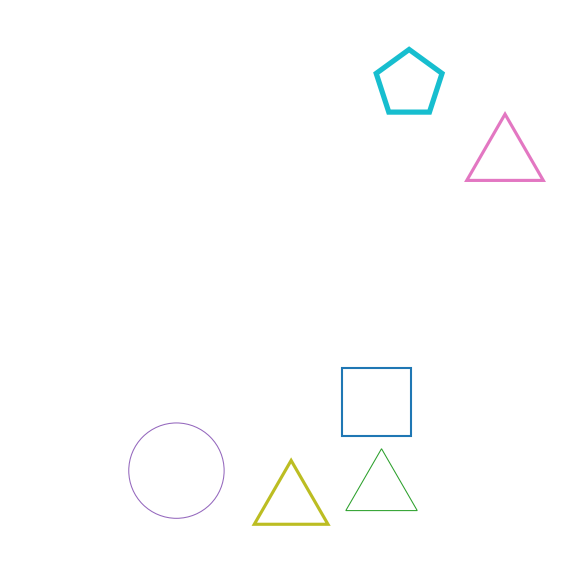[{"shape": "square", "thickness": 1, "radius": 0.3, "center": [0.652, 0.303]}, {"shape": "triangle", "thickness": 0.5, "radius": 0.36, "center": [0.661, 0.151]}, {"shape": "circle", "thickness": 0.5, "radius": 0.41, "center": [0.306, 0.184]}, {"shape": "triangle", "thickness": 1.5, "radius": 0.38, "center": [0.875, 0.725]}, {"shape": "triangle", "thickness": 1.5, "radius": 0.37, "center": [0.504, 0.128]}, {"shape": "pentagon", "thickness": 2.5, "radius": 0.3, "center": [0.708, 0.853]}]